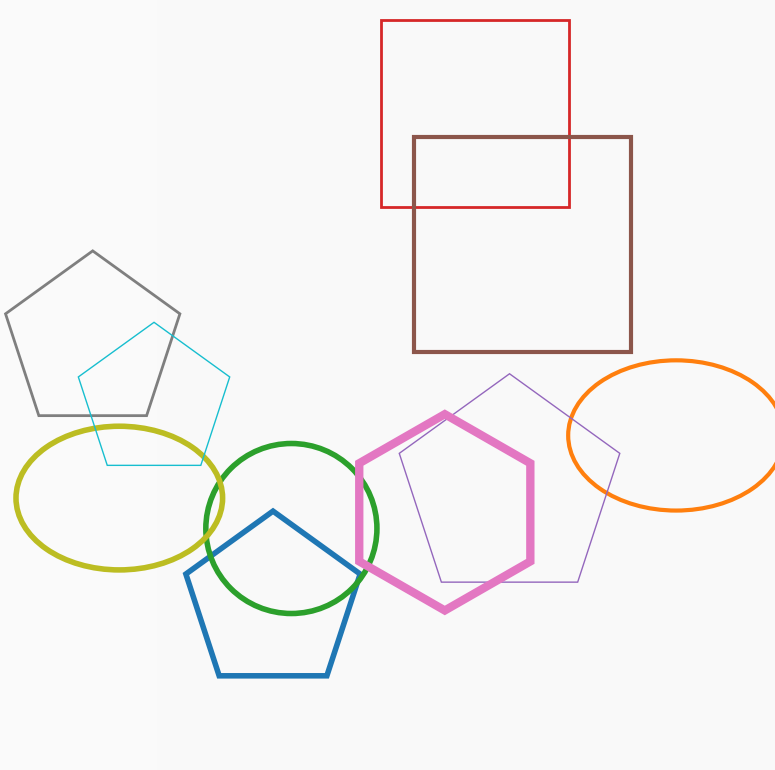[{"shape": "pentagon", "thickness": 2, "radius": 0.59, "center": [0.352, 0.218]}, {"shape": "oval", "thickness": 1.5, "radius": 0.7, "center": [0.872, 0.434]}, {"shape": "circle", "thickness": 2, "radius": 0.55, "center": [0.376, 0.314]}, {"shape": "square", "thickness": 1, "radius": 0.61, "center": [0.612, 0.852]}, {"shape": "pentagon", "thickness": 0.5, "radius": 0.75, "center": [0.657, 0.365]}, {"shape": "square", "thickness": 1.5, "radius": 0.7, "center": [0.674, 0.683]}, {"shape": "hexagon", "thickness": 3, "radius": 0.64, "center": [0.574, 0.335]}, {"shape": "pentagon", "thickness": 1, "radius": 0.59, "center": [0.12, 0.556]}, {"shape": "oval", "thickness": 2, "radius": 0.67, "center": [0.154, 0.353]}, {"shape": "pentagon", "thickness": 0.5, "radius": 0.51, "center": [0.199, 0.479]}]